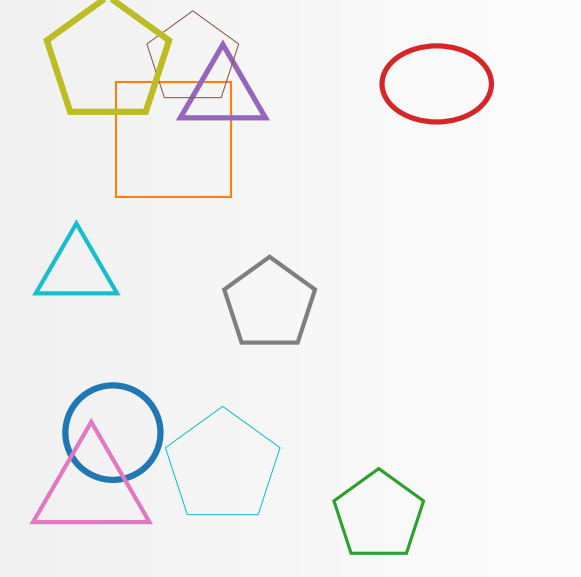[{"shape": "circle", "thickness": 3, "radius": 0.41, "center": [0.194, 0.25]}, {"shape": "square", "thickness": 1, "radius": 0.5, "center": [0.298, 0.758]}, {"shape": "pentagon", "thickness": 1.5, "radius": 0.41, "center": [0.652, 0.107]}, {"shape": "oval", "thickness": 2.5, "radius": 0.47, "center": [0.751, 0.854]}, {"shape": "triangle", "thickness": 2.5, "radius": 0.42, "center": [0.384, 0.837]}, {"shape": "pentagon", "thickness": 0.5, "radius": 0.42, "center": [0.332, 0.897]}, {"shape": "triangle", "thickness": 2, "radius": 0.58, "center": [0.157, 0.153]}, {"shape": "pentagon", "thickness": 2, "radius": 0.41, "center": [0.464, 0.472]}, {"shape": "pentagon", "thickness": 3, "radius": 0.55, "center": [0.186, 0.895]}, {"shape": "triangle", "thickness": 2, "radius": 0.4, "center": [0.131, 0.532]}, {"shape": "pentagon", "thickness": 0.5, "radius": 0.52, "center": [0.383, 0.192]}]